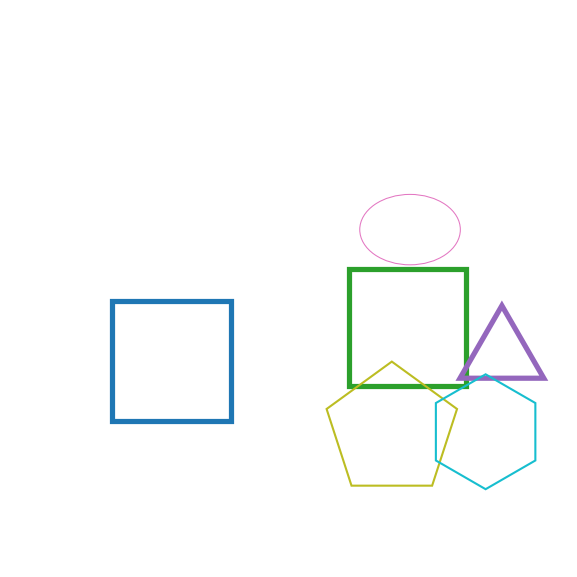[{"shape": "square", "thickness": 2.5, "radius": 0.52, "center": [0.297, 0.374]}, {"shape": "square", "thickness": 2.5, "radius": 0.51, "center": [0.706, 0.432]}, {"shape": "triangle", "thickness": 2.5, "radius": 0.42, "center": [0.869, 0.386]}, {"shape": "oval", "thickness": 0.5, "radius": 0.44, "center": [0.71, 0.602]}, {"shape": "pentagon", "thickness": 1, "radius": 0.59, "center": [0.678, 0.254]}, {"shape": "hexagon", "thickness": 1, "radius": 0.5, "center": [0.841, 0.252]}]